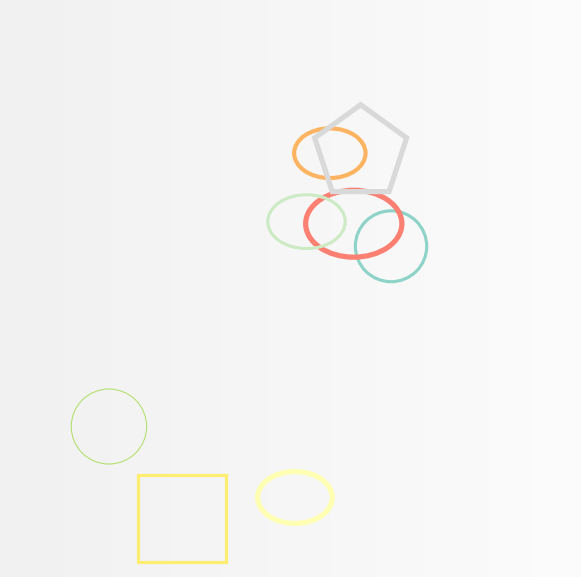[{"shape": "circle", "thickness": 1.5, "radius": 0.31, "center": [0.673, 0.573]}, {"shape": "oval", "thickness": 2.5, "radius": 0.32, "center": [0.507, 0.138]}, {"shape": "oval", "thickness": 2.5, "radius": 0.41, "center": [0.609, 0.612]}, {"shape": "oval", "thickness": 2, "radius": 0.31, "center": [0.567, 0.734]}, {"shape": "circle", "thickness": 0.5, "radius": 0.32, "center": [0.187, 0.261]}, {"shape": "pentagon", "thickness": 2.5, "radius": 0.42, "center": [0.621, 0.735]}, {"shape": "oval", "thickness": 1.5, "radius": 0.33, "center": [0.527, 0.615]}, {"shape": "square", "thickness": 1.5, "radius": 0.38, "center": [0.313, 0.101]}]